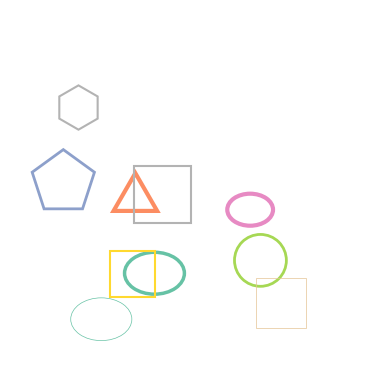[{"shape": "oval", "thickness": 2.5, "radius": 0.39, "center": [0.401, 0.29]}, {"shape": "oval", "thickness": 0.5, "radius": 0.4, "center": [0.263, 0.171]}, {"shape": "triangle", "thickness": 3, "radius": 0.33, "center": [0.352, 0.485]}, {"shape": "pentagon", "thickness": 2, "radius": 0.43, "center": [0.164, 0.526]}, {"shape": "oval", "thickness": 3, "radius": 0.3, "center": [0.65, 0.455]}, {"shape": "circle", "thickness": 2, "radius": 0.34, "center": [0.676, 0.324]}, {"shape": "square", "thickness": 1.5, "radius": 0.3, "center": [0.344, 0.288]}, {"shape": "square", "thickness": 0.5, "radius": 0.33, "center": [0.73, 0.213]}, {"shape": "hexagon", "thickness": 1.5, "radius": 0.29, "center": [0.204, 0.721]}, {"shape": "square", "thickness": 1.5, "radius": 0.37, "center": [0.423, 0.494]}]